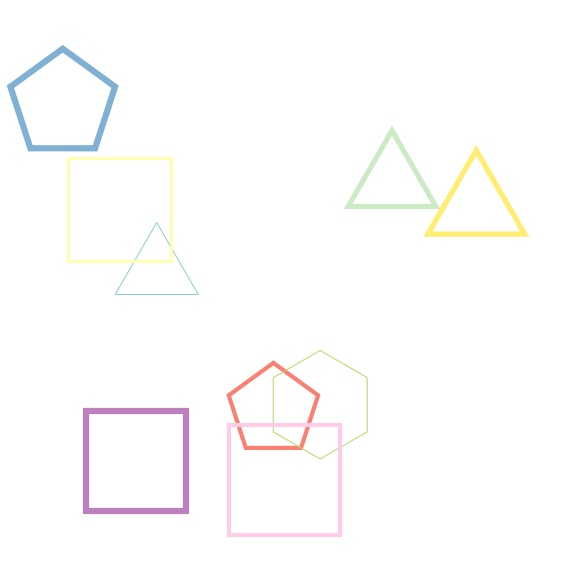[{"shape": "triangle", "thickness": 0.5, "radius": 0.42, "center": [0.271, 0.531]}, {"shape": "square", "thickness": 1.5, "radius": 0.45, "center": [0.207, 0.637]}, {"shape": "pentagon", "thickness": 2, "radius": 0.41, "center": [0.473, 0.289]}, {"shape": "pentagon", "thickness": 3, "radius": 0.48, "center": [0.109, 0.819]}, {"shape": "hexagon", "thickness": 0.5, "radius": 0.47, "center": [0.554, 0.298]}, {"shape": "square", "thickness": 2, "radius": 0.48, "center": [0.493, 0.168]}, {"shape": "square", "thickness": 3, "radius": 0.43, "center": [0.235, 0.201]}, {"shape": "triangle", "thickness": 2.5, "radius": 0.44, "center": [0.679, 0.685]}, {"shape": "triangle", "thickness": 2.5, "radius": 0.48, "center": [0.825, 0.642]}]